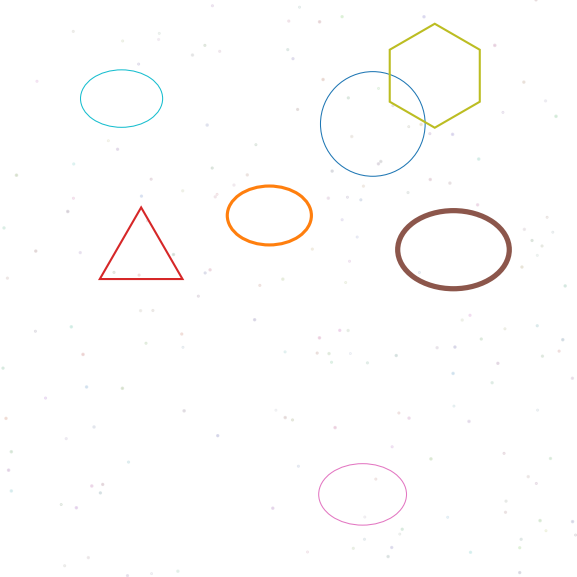[{"shape": "circle", "thickness": 0.5, "radius": 0.45, "center": [0.646, 0.785]}, {"shape": "oval", "thickness": 1.5, "radius": 0.36, "center": [0.466, 0.626]}, {"shape": "triangle", "thickness": 1, "radius": 0.41, "center": [0.244, 0.557]}, {"shape": "oval", "thickness": 2.5, "radius": 0.48, "center": [0.785, 0.567]}, {"shape": "oval", "thickness": 0.5, "radius": 0.38, "center": [0.628, 0.143]}, {"shape": "hexagon", "thickness": 1, "radius": 0.45, "center": [0.753, 0.868]}, {"shape": "oval", "thickness": 0.5, "radius": 0.36, "center": [0.211, 0.828]}]